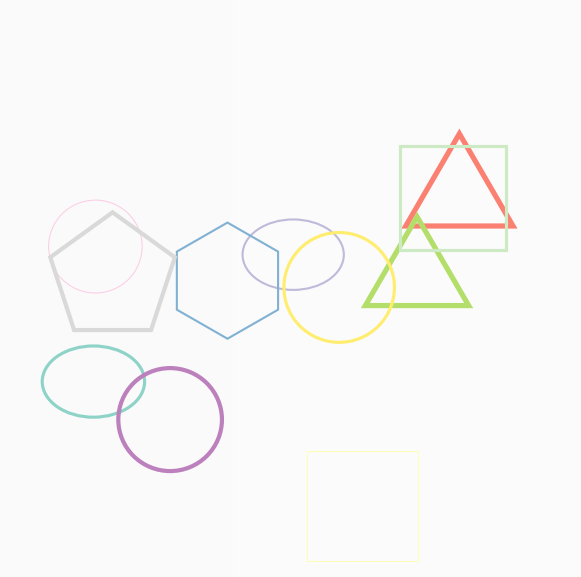[{"shape": "oval", "thickness": 1.5, "radius": 0.44, "center": [0.161, 0.338]}, {"shape": "square", "thickness": 0.5, "radius": 0.48, "center": [0.624, 0.123]}, {"shape": "oval", "thickness": 1, "radius": 0.44, "center": [0.504, 0.558]}, {"shape": "triangle", "thickness": 2.5, "radius": 0.53, "center": [0.79, 0.661]}, {"shape": "hexagon", "thickness": 1, "radius": 0.5, "center": [0.391, 0.513]}, {"shape": "triangle", "thickness": 2.5, "radius": 0.51, "center": [0.717, 0.521]}, {"shape": "circle", "thickness": 0.5, "radius": 0.4, "center": [0.164, 0.572]}, {"shape": "pentagon", "thickness": 2, "radius": 0.56, "center": [0.194, 0.519]}, {"shape": "circle", "thickness": 2, "radius": 0.45, "center": [0.293, 0.273]}, {"shape": "square", "thickness": 1.5, "radius": 0.45, "center": [0.779, 0.656]}, {"shape": "circle", "thickness": 1.5, "radius": 0.48, "center": [0.584, 0.501]}]